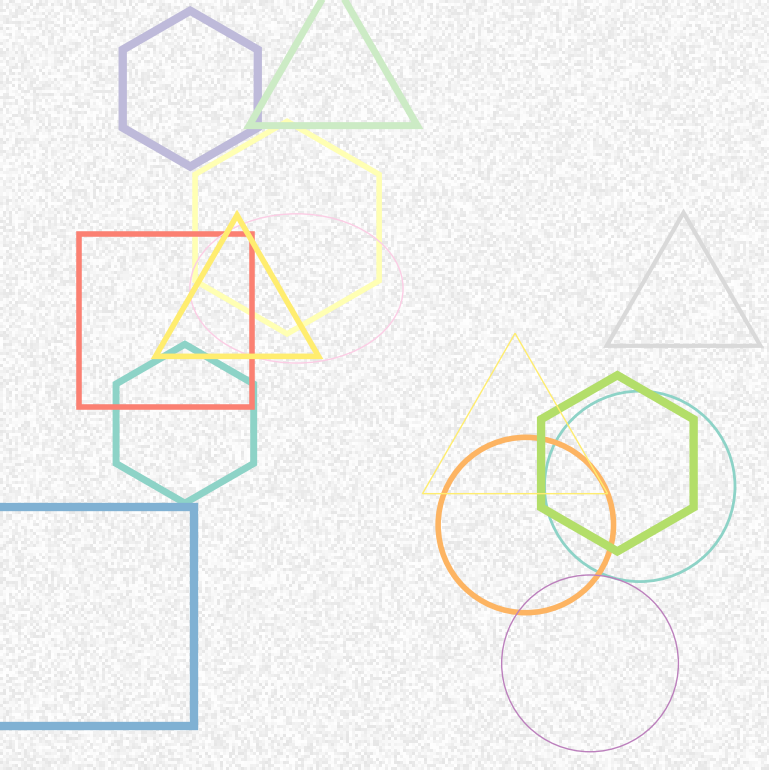[{"shape": "circle", "thickness": 1, "radius": 0.62, "center": [0.831, 0.368]}, {"shape": "hexagon", "thickness": 2.5, "radius": 0.52, "center": [0.24, 0.45]}, {"shape": "hexagon", "thickness": 2, "radius": 0.69, "center": [0.373, 0.704]}, {"shape": "hexagon", "thickness": 3, "radius": 0.51, "center": [0.247, 0.885]}, {"shape": "square", "thickness": 2, "radius": 0.56, "center": [0.215, 0.583]}, {"shape": "square", "thickness": 3, "radius": 0.71, "center": [0.11, 0.199]}, {"shape": "circle", "thickness": 2, "radius": 0.57, "center": [0.683, 0.318]}, {"shape": "hexagon", "thickness": 3, "radius": 0.57, "center": [0.802, 0.398]}, {"shape": "oval", "thickness": 0.5, "radius": 0.69, "center": [0.385, 0.625]}, {"shape": "triangle", "thickness": 1.5, "radius": 0.58, "center": [0.888, 0.609]}, {"shape": "circle", "thickness": 0.5, "radius": 0.57, "center": [0.766, 0.138]}, {"shape": "triangle", "thickness": 2.5, "radius": 0.63, "center": [0.433, 0.9]}, {"shape": "triangle", "thickness": 2, "radius": 0.61, "center": [0.308, 0.598]}, {"shape": "triangle", "thickness": 0.5, "radius": 0.69, "center": [0.669, 0.428]}]